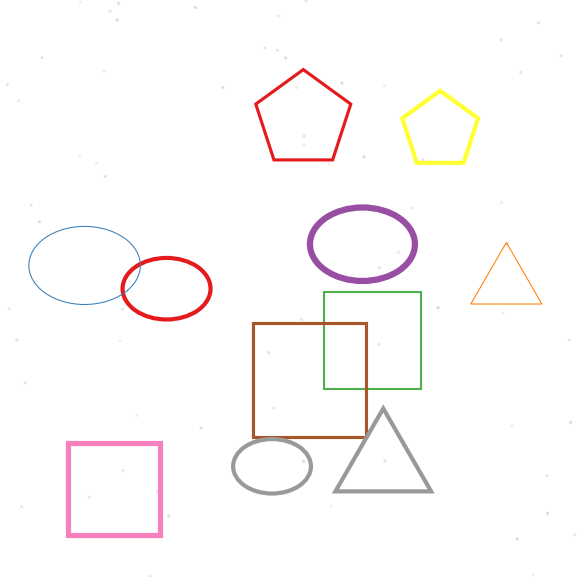[{"shape": "oval", "thickness": 2, "radius": 0.38, "center": [0.288, 0.499]}, {"shape": "pentagon", "thickness": 1.5, "radius": 0.43, "center": [0.525, 0.792]}, {"shape": "oval", "thickness": 0.5, "radius": 0.48, "center": [0.147, 0.539]}, {"shape": "square", "thickness": 1, "radius": 0.42, "center": [0.645, 0.409]}, {"shape": "oval", "thickness": 3, "radius": 0.45, "center": [0.628, 0.576]}, {"shape": "triangle", "thickness": 0.5, "radius": 0.36, "center": [0.877, 0.508]}, {"shape": "pentagon", "thickness": 2, "radius": 0.34, "center": [0.762, 0.773]}, {"shape": "square", "thickness": 1.5, "radius": 0.49, "center": [0.536, 0.341]}, {"shape": "square", "thickness": 2.5, "radius": 0.4, "center": [0.197, 0.153]}, {"shape": "oval", "thickness": 2, "radius": 0.34, "center": [0.471, 0.192]}, {"shape": "triangle", "thickness": 2, "radius": 0.48, "center": [0.664, 0.196]}]